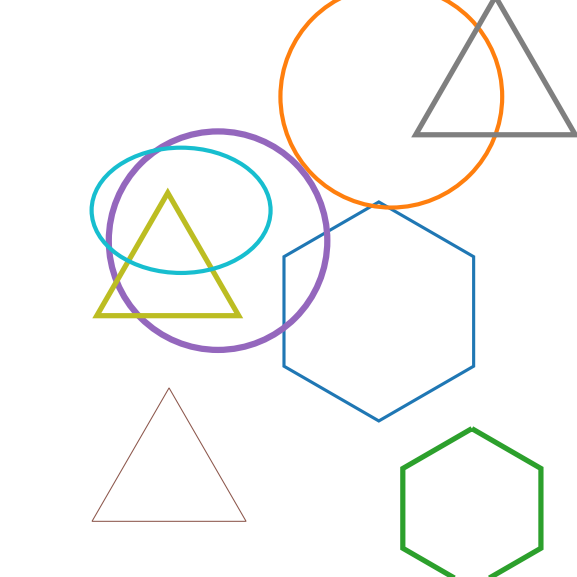[{"shape": "hexagon", "thickness": 1.5, "radius": 0.95, "center": [0.656, 0.46]}, {"shape": "circle", "thickness": 2, "radius": 0.96, "center": [0.678, 0.832]}, {"shape": "hexagon", "thickness": 2.5, "radius": 0.69, "center": [0.817, 0.119]}, {"shape": "circle", "thickness": 3, "radius": 0.95, "center": [0.378, 0.582]}, {"shape": "triangle", "thickness": 0.5, "radius": 0.77, "center": [0.293, 0.173]}, {"shape": "triangle", "thickness": 2.5, "radius": 0.8, "center": [0.858, 0.846]}, {"shape": "triangle", "thickness": 2.5, "radius": 0.71, "center": [0.29, 0.523]}, {"shape": "oval", "thickness": 2, "radius": 0.77, "center": [0.314, 0.635]}]